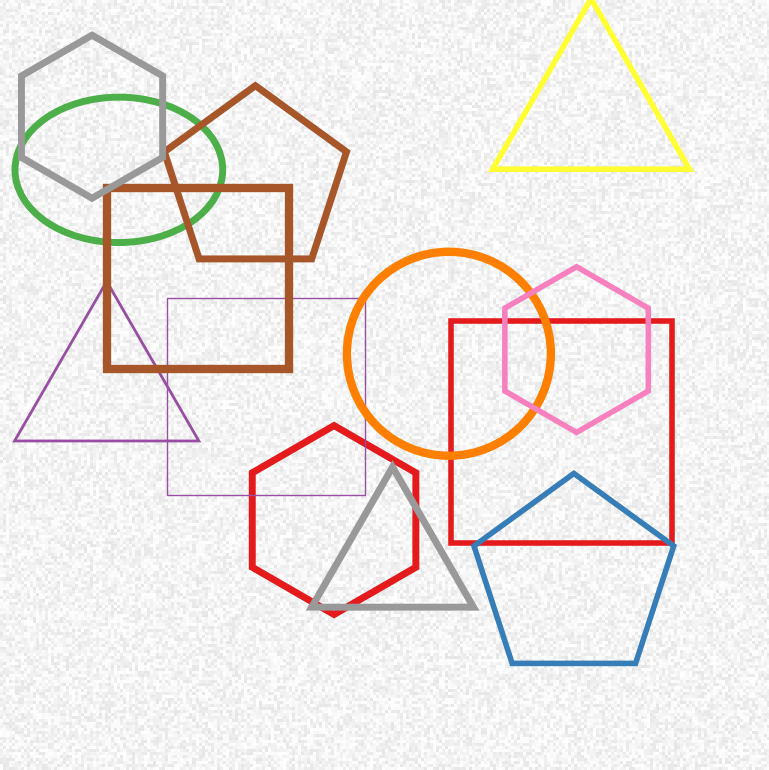[{"shape": "hexagon", "thickness": 2.5, "radius": 0.61, "center": [0.434, 0.325]}, {"shape": "square", "thickness": 2, "radius": 0.72, "center": [0.729, 0.439]}, {"shape": "pentagon", "thickness": 2, "radius": 0.68, "center": [0.745, 0.249]}, {"shape": "oval", "thickness": 2.5, "radius": 0.67, "center": [0.154, 0.779]}, {"shape": "square", "thickness": 0.5, "radius": 0.64, "center": [0.346, 0.485]}, {"shape": "triangle", "thickness": 1, "radius": 0.69, "center": [0.139, 0.496]}, {"shape": "circle", "thickness": 3, "radius": 0.66, "center": [0.583, 0.541]}, {"shape": "triangle", "thickness": 2, "radius": 0.74, "center": [0.768, 0.854]}, {"shape": "pentagon", "thickness": 2.5, "radius": 0.62, "center": [0.332, 0.764]}, {"shape": "square", "thickness": 3, "radius": 0.59, "center": [0.257, 0.638]}, {"shape": "hexagon", "thickness": 2, "radius": 0.54, "center": [0.749, 0.546]}, {"shape": "triangle", "thickness": 2.5, "radius": 0.61, "center": [0.51, 0.272]}, {"shape": "hexagon", "thickness": 2.5, "radius": 0.53, "center": [0.12, 0.848]}]